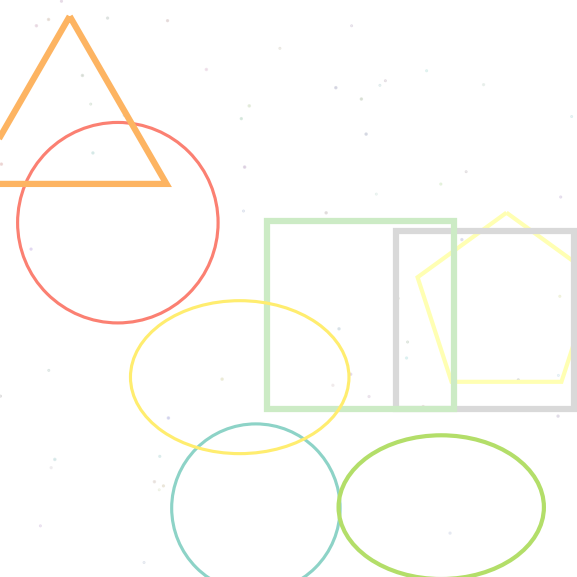[{"shape": "circle", "thickness": 1.5, "radius": 0.73, "center": [0.443, 0.119]}, {"shape": "pentagon", "thickness": 2, "radius": 0.81, "center": [0.877, 0.469]}, {"shape": "circle", "thickness": 1.5, "radius": 0.87, "center": [0.204, 0.614]}, {"shape": "triangle", "thickness": 3, "radius": 0.97, "center": [0.121, 0.777]}, {"shape": "oval", "thickness": 2, "radius": 0.89, "center": [0.764, 0.121]}, {"shape": "square", "thickness": 3, "radius": 0.77, "center": [0.84, 0.445]}, {"shape": "square", "thickness": 3, "radius": 0.81, "center": [0.624, 0.453]}, {"shape": "oval", "thickness": 1.5, "radius": 0.95, "center": [0.415, 0.346]}]